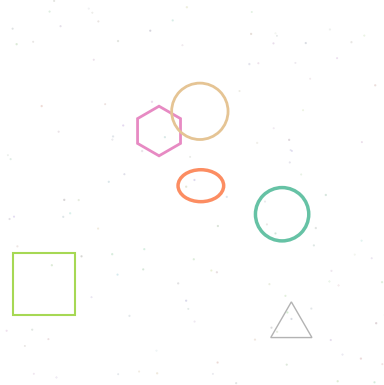[{"shape": "circle", "thickness": 2.5, "radius": 0.35, "center": [0.733, 0.444]}, {"shape": "oval", "thickness": 2.5, "radius": 0.3, "center": [0.522, 0.518]}, {"shape": "hexagon", "thickness": 2, "radius": 0.32, "center": [0.413, 0.66]}, {"shape": "square", "thickness": 1.5, "radius": 0.4, "center": [0.115, 0.263]}, {"shape": "circle", "thickness": 2, "radius": 0.37, "center": [0.519, 0.711]}, {"shape": "triangle", "thickness": 1, "radius": 0.31, "center": [0.757, 0.154]}]